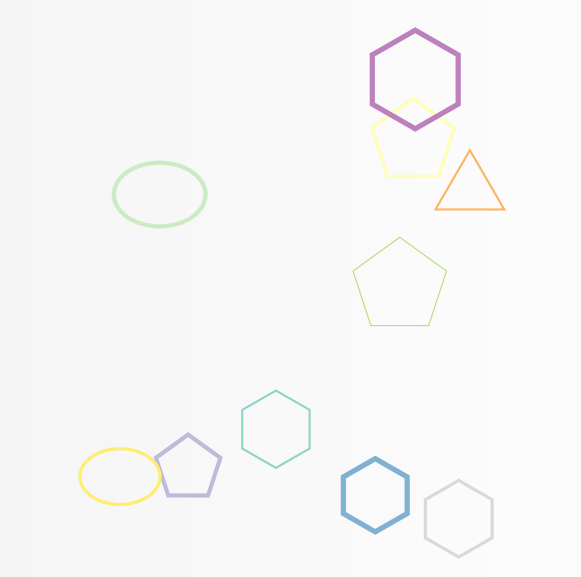[{"shape": "hexagon", "thickness": 1, "radius": 0.33, "center": [0.475, 0.256]}, {"shape": "pentagon", "thickness": 1.5, "radius": 0.37, "center": [0.711, 0.754]}, {"shape": "pentagon", "thickness": 2, "radius": 0.29, "center": [0.324, 0.188]}, {"shape": "hexagon", "thickness": 2.5, "radius": 0.32, "center": [0.646, 0.142]}, {"shape": "triangle", "thickness": 1, "radius": 0.34, "center": [0.808, 0.671]}, {"shape": "pentagon", "thickness": 0.5, "radius": 0.42, "center": [0.688, 0.504]}, {"shape": "hexagon", "thickness": 1.5, "radius": 0.33, "center": [0.789, 0.101]}, {"shape": "hexagon", "thickness": 2.5, "radius": 0.43, "center": [0.714, 0.861]}, {"shape": "oval", "thickness": 2, "radius": 0.39, "center": [0.275, 0.662]}, {"shape": "oval", "thickness": 1.5, "radius": 0.34, "center": [0.206, 0.174]}]